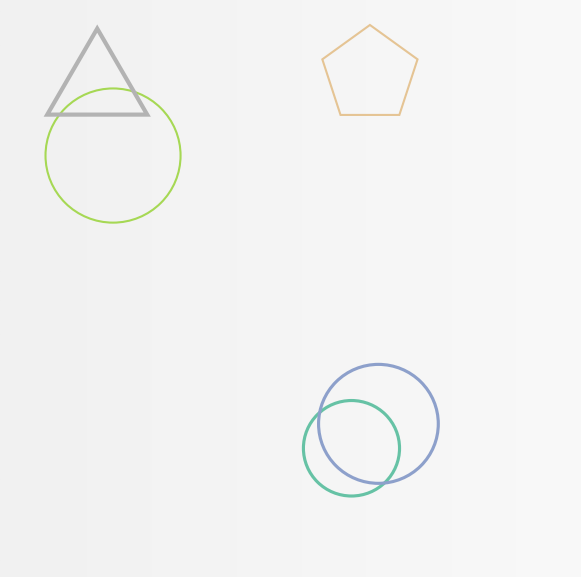[{"shape": "circle", "thickness": 1.5, "radius": 0.41, "center": [0.605, 0.223]}, {"shape": "circle", "thickness": 1.5, "radius": 0.51, "center": [0.651, 0.265]}, {"shape": "circle", "thickness": 1, "radius": 0.58, "center": [0.194, 0.73]}, {"shape": "pentagon", "thickness": 1, "radius": 0.43, "center": [0.636, 0.87]}, {"shape": "triangle", "thickness": 2, "radius": 0.5, "center": [0.167, 0.85]}]